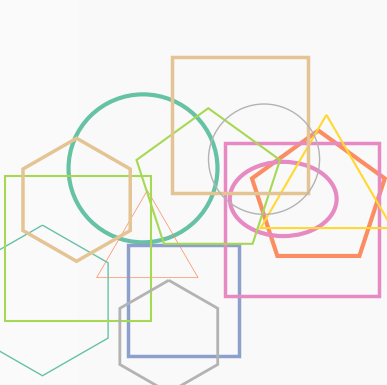[{"shape": "hexagon", "thickness": 1, "radius": 0.98, "center": [0.11, 0.22]}, {"shape": "circle", "thickness": 3, "radius": 0.96, "center": [0.369, 0.563]}, {"shape": "triangle", "thickness": 0.5, "radius": 0.76, "center": [0.38, 0.354]}, {"shape": "pentagon", "thickness": 3, "radius": 0.9, "center": [0.822, 0.481]}, {"shape": "square", "thickness": 2.5, "radius": 0.72, "center": [0.473, 0.22]}, {"shape": "oval", "thickness": 3, "radius": 0.69, "center": [0.731, 0.483]}, {"shape": "square", "thickness": 2.5, "radius": 0.99, "center": [0.779, 0.429]}, {"shape": "pentagon", "thickness": 1.5, "radius": 0.97, "center": [0.537, 0.524]}, {"shape": "square", "thickness": 1.5, "radius": 0.94, "center": [0.201, 0.354]}, {"shape": "triangle", "thickness": 1.5, "radius": 0.98, "center": [0.842, 0.506]}, {"shape": "square", "thickness": 2.5, "radius": 0.88, "center": [0.62, 0.675]}, {"shape": "hexagon", "thickness": 2.5, "radius": 0.8, "center": [0.198, 0.481]}, {"shape": "circle", "thickness": 1, "radius": 0.72, "center": [0.681, 0.587]}, {"shape": "hexagon", "thickness": 2, "radius": 0.73, "center": [0.436, 0.126]}]